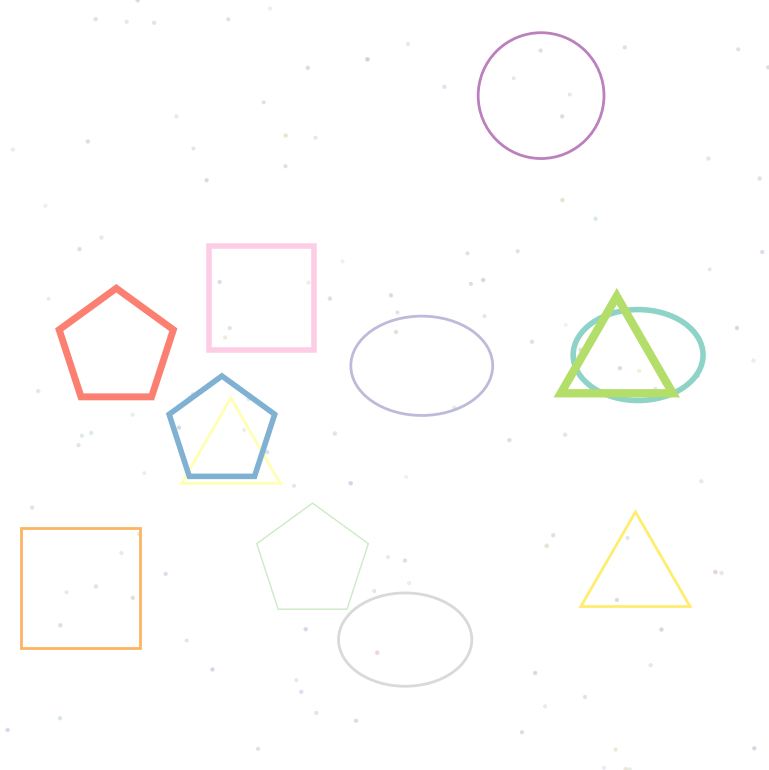[{"shape": "oval", "thickness": 2, "radius": 0.42, "center": [0.829, 0.539]}, {"shape": "triangle", "thickness": 1, "radius": 0.37, "center": [0.3, 0.409]}, {"shape": "oval", "thickness": 1, "radius": 0.46, "center": [0.548, 0.525]}, {"shape": "pentagon", "thickness": 2.5, "radius": 0.39, "center": [0.151, 0.548]}, {"shape": "pentagon", "thickness": 2, "radius": 0.36, "center": [0.288, 0.44]}, {"shape": "square", "thickness": 1, "radius": 0.39, "center": [0.105, 0.237]}, {"shape": "triangle", "thickness": 3, "radius": 0.42, "center": [0.801, 0.531]}, {"shape": "square", "thickness": 2, "radius": 0.34, "center": [0.34, 0.613]}, {"shape": "oval", "thickness": 1, "radius": 0.43, "center": [0.526, 0.169]}, {"shape": "circle", "thickness": 1, "radius": 0.41, "center": [0.703, 0.876]}, {"shape": "pentagon", "thickness": 0.5, "radius": 0.38, "center": [0.406, 0.27]}, {"shape": "triangle", "thickness": 1, "radius": 0.41, "center": [0.825, 0.253]}]